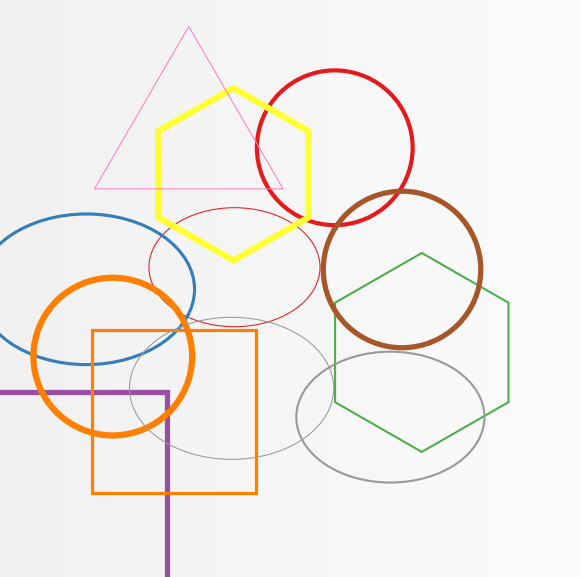[{"shape": "oval", "thickness": 0.5, "radius": 0.74, "center": [0.403, 0.536]}, {"shape": "circle", "thickness": 2, "radius": 0.67, "center": [0.576, 0.743]}, {"shape": "oval", "thickness": 1.5, "radius": 0.93, "center": [0.148, 0.498]}, {"shape": "hexagon", "thickness": 1, "radius": 0.86, "center": [0.726, 0.389]}, {"shape": "square", "thickness": 2.5, "radius": 0.84, "center": [0.119, 0.152]}, {"shape": "circle", "thickness": 3, "radius": 0.68, "center": [0.194, 0.382]}, {"shape": "square", "thickness": 1.5, "radius": 0.7, "center": [0.299, 0.287]}, {"shape": "hexagon", "thickness": 3, "radius": 0.75, "center": [0.402, 0.697]}, {"shape": "circle", "thickness": 2.5, "radius": 0.68, "center": [0.692, 0.533]}, {"shape": "triangle", "thickness": 0.5, "radius": 0.94, "center": [0.325, 0.766]}, {"shape": "oval", "thickness": 1, "radius": 0.81, "center": [0.672, 0.277]}, {"shape": "oval", "thickness": 0.5, "radius": 0.88, "center": [0.398, 0.327]}]